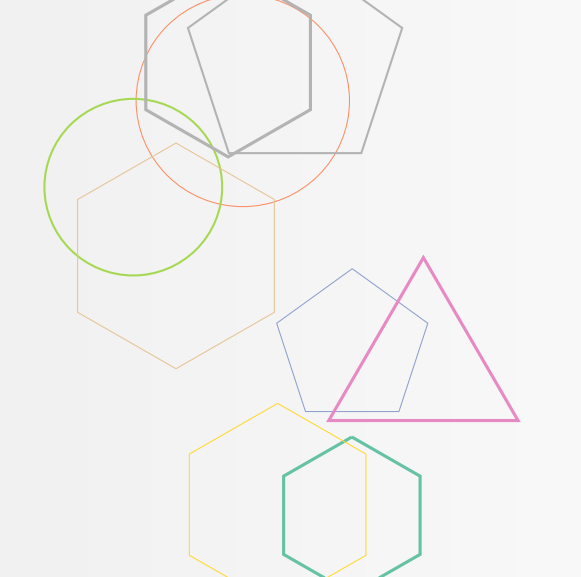[{"shape": "hexagon", "thickness": 1.5, "radius": 0.68, "center": [0.605, 0.107]}, {"shape": "circle", "thickness": 0.5, "radius": 0.92, "center": [0.418, 0.825]}, {"shape": "pentagon", "thickness": 0.5, "radius": 0.68, "center": [0.606, 0.397]}, {"shape": "triangle", "thickness": 1.5, "radius": 0.94, "center": [0.728, 0.365]}, {"shape": "circle", "thickness": 1, "radius": 0.76, "center": [0.229, 0.675]}, {"shape": "hexagon", "thickness": 0.5, "radius": 0.88, "center": [0.478, 0.125]}, {"shape": "hexagon", "thickness": 0.5, "radius": 0.98, "center": [0.303, 0.556]}, {"shape": "hexagon", "thickness": 1.5, "radius": 0.82, "center": [0.392, 0.891]}, {"shape": "pentagon", "thickness": 1, "radius": 0.97, "center": [0.508, 0.891]}]